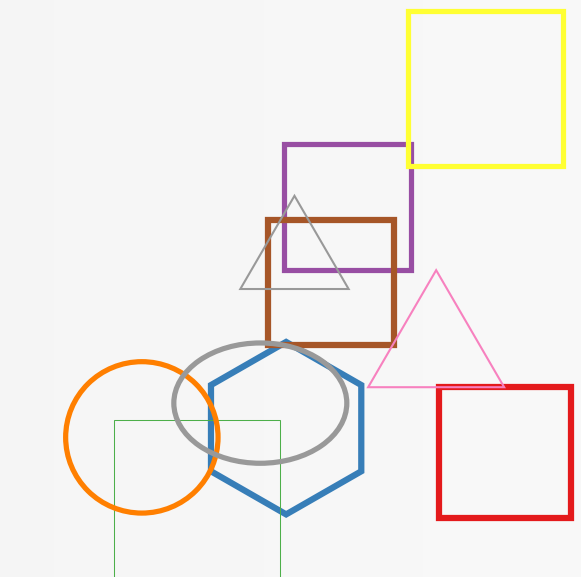[{"shape": "square", "thickness": 3, "radius": 0.57, "center": [0.868, 0.215]}, {"shape": "hexagon", "thickness": 3, "radius": 0.75, "center": [0.492, 0.258]}, {"shape": "square", "thickness": 0.5, "radius": 0.71, "center": [0.338, 0.129]}, {"shape": "square", "thickness": 2.5, "radius": 0.55, "center": [0.598, 0.641]}, {"shape": "circle", "thickness": 2.5, "radius": 0.66, "center": [0.244, 0.242]}, {"shape": "square", "thickness": 2.5, "radius": 0.67, "center": [0.836, 0.846]}, {"shape": "square", "thickness": 3, "radius": 0.54, "center": [0.569, 0.51]}, {"shape": "triangle", "thickness": 1, "radius": 0.68, "center": [0.75, 0.396]}, {"shape": "oval", "thickness": 2.5, "radius": 0.74, "center": [0.448, 0.301]}, {"shape": "triangle", "thickness": 1, "radius": 0.54, "center": [0.507, 0.552]}]